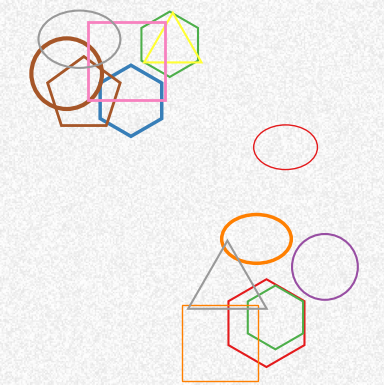[{"shape": "oval", "thickness": 1, "radius": 0.41, "center": [0.742, 0.618]}, {"shape": "hexagon", "thickness": 1.5, "radius": 0.57, "center": [0.692, 0.161]}, {"shape": "hexagon", "thickness": 2.5, "radius": 0.46, "center": [0.34, 0.738]}, {"shape": "hexagon", "thickness": 1.5, "radius": 0.41, "center": [0.715, 0.176]}, {"shape": "hexagon", "thickness": 1.5, "radius": 0.42, "center": [0.441, 0.885]}, {"shape": "circle", "thickness": 1.5, "radius": 0.43, "center": [0.844, 0.307]}, {"shape": "square", "thickness": 1, "radius": 0.49, "center": [0.571, 0.108]}, {"shape": "oval", "thickness": 2.5, "radius": 0.45, "center": [0.666, 0.379]}, {"shape": "triangle", "thickness": 1.5, "radius": 0.43, "center": [0.449, 0.881]}, {"shape": "circle", "thickness": 3, "radius": 0.46, "center": [0.173, 0.809]}, {"shape": "pentagon", "thickness": 2, "radius": 0.5, "center": [0.218, 0.754]}, {"shape": "square", "thickness": 2, "radius": 0.5, "center": [0.328, 0.841]}, {"shape": "triangle", "thickness": 1.5, "radius": 0.59, "center": [0.591, 0.257]}, {"shape": "oval", "thickness": 1.5, "radius": 0.53, "center": [0.206, 0.898]}]